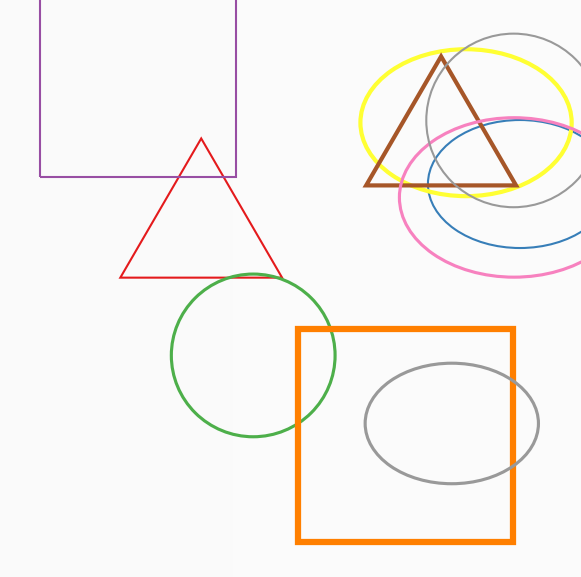[{"shape": "triangle", "thickness": 1, "radius": 0.8, "center": [0.346, 0.599]}, {"shape": "oval", "thickness": 1, "radius": 0.79, "center": [0.895, 0.68]}, {"shape": "circle", "thickness": 1.5, "radius": 0.7, "center": [0.436, 0.384]}, {"shape": "square", "thickness": 1, "radius": 0.84, "center": [0.238, 0.861]}, {"shape": "square", "thickness": 3, "radius": 0.92, "center": [0.697, 0.244]}, {"shape": "oval", "thickness": 2, "radius": 0.91, "center": [0.802, 0.787]}, {"shape": "triangle", "thickness": 2, "radius": 0.74, "center": [0.759, 0.753]}, {"shape": "oval", "thickness": 1.5, "radius": 0.99, "center": [0.884, 0.657]}, {"shape": "oval", "thickness": 1.5, "radius": 0.75, "center": [0.777, 0.266]}, {"shape": "circle", "thickness": 1, "radius": 0.75, "center": [0.884, 0.791]}]